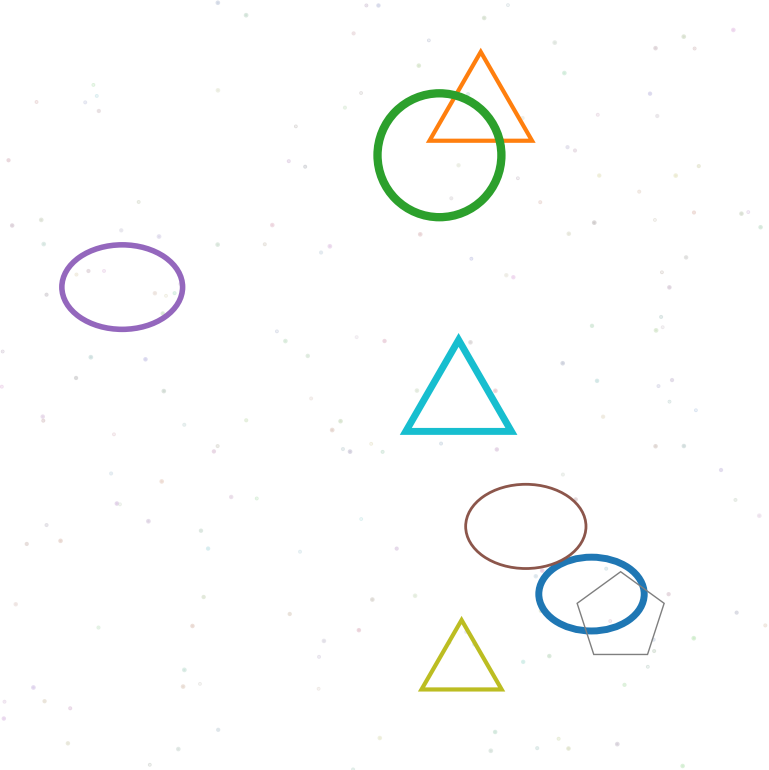[{"shape": "oval", "thickness": 2.5, "radius": 0.34, "center": [0.768, 0.228]}, {"shape": "triangle", "thickness": 1.5, "radius": 0.38, "center": [0.624, 0.856]}, {"shape": "circle", "thickness": 3, "radius": 0.4, "center": [0.571, 0.798]}, {"shape": "oval", "thickness": 2, "radius": 0.39, "center": [0.159, 0.627]}, {"shape": "oval", "thickness": 1, "radius": 0.39, "center": [0.683, 0.316]}, {"shape": "pentagon", "thickness": 0.5, "radius": 0.3, "center": [0.806, 0.198]}, {"shape": "triangle", "thickness": 1.5, "radius": 0.3, "center": [0.599, 0.135]}, {"shape": "triangle", "thickness": 2.5, "radius": 0.4, "center": [0.596, 0.479]}]